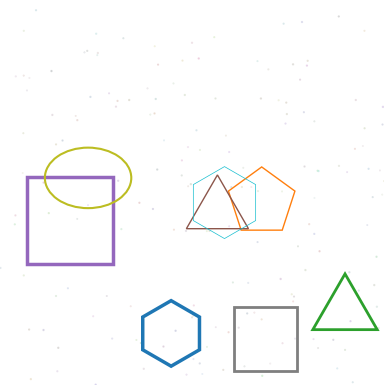[{"shape": "hexagon", "thickness": 2.5, "radius": 0.43, "center": [0.444, 0.134]}, {"shape": "pentagon", "thickness": 1, "radius": 0.45, "center": [0.68, 0.476]}, {"shape": "triangle", "thickness": 2, "radius": 0.48, "center": [0.896, 0.192]}, {"shape": "square", "thickness": 2.5, "radius": 0.56, "center": [0.182, 0.427]}, {"shape": "triangle", "thickness": 1, "radius": 0.47, "center": [0.565, 0.453]}, {"shape": "square", "thickness": 2, "radius": 0.41, "center": [0.689, 0.119]}, {"shape": "oval", "thickness": 1.5, "radius": 0.56, "center": [0.229, 0.538]}, {"shape": "hexagon", "thickness": 0.5, "radius": 0.47, "center": [0.583, 0.474]}]